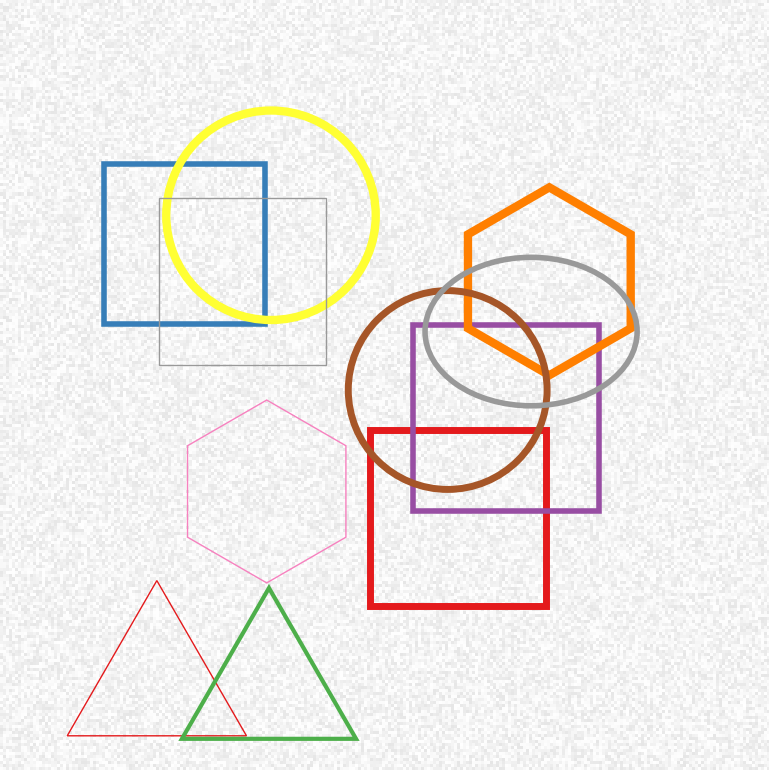[{"shape": "triangle", "thickness": 0.5, "radius": 0.67, "center": [0.204, 0.112]}, {"shape": "square", "thickness": 2.5, "radius": 0.57, "center": [0.595, 0.328]}, {"shape": "square", "thickness": 2, "radius": 0.52, "center": [0.24, 0.683]}, {"shape": "triangle", "thickness": 1.5, "radius": 0.65, "center": [0.349, 0.106]}, {"shape": "square", "thickness": 2, "radius": 0.6, "center": [0.657, 0.457]}, {"shape": "hexagon", "thickness": 3, "radius": 0.61, "center": [0.713, 0.635]}, {"shape": "circle", "thickness": 3, "radius": 0.68, "center": [0.352, 0.72]}, {"shape": "circle", "thickness": 2.5, "radius": 0.65, "center": [0.581, 0.493]}, {"shape": "hexagon", "thickness": 0.5, "radius": 0.59, "center": [0.346, 0.362]}, {"shape": "oval", "thickness": 2, "radius": 0.69, "center": [0.69, 0.569]}, {"shape": "square", "thickness": 0.5, "radius": 0.54, "center": [0.315, 0.635]}]